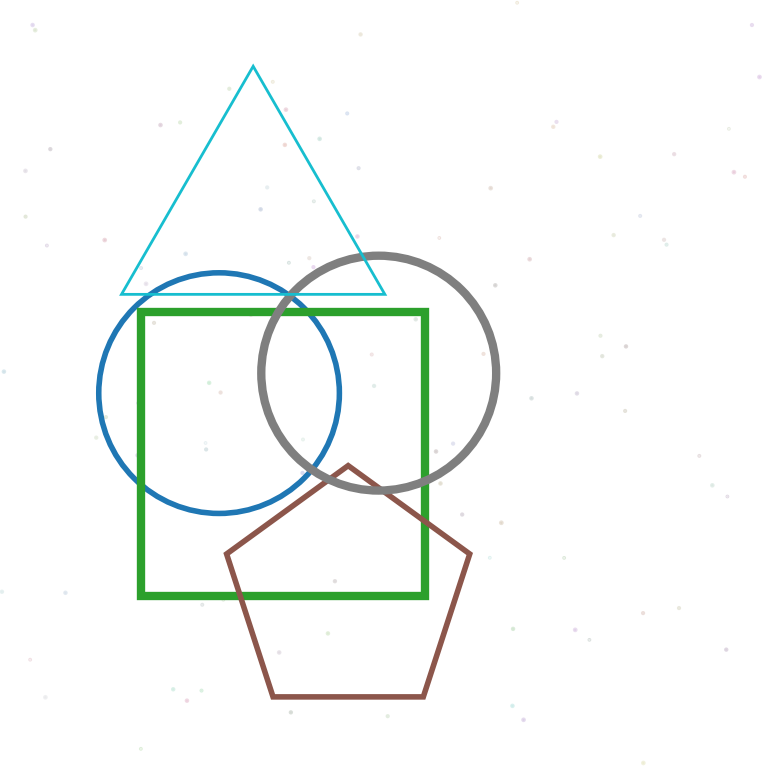[{"shape": "circle", "thickness": 2, "radius": 0.78, "center": [0.285, 0.489]}, {"shape": "square", "thickness": 3, "radius": 0.92, "center": [0.368, 0.411]}, {"shape": "pentagon", "thickness": 2, "radius": 0.83, "center": [0.452, 0.229]}, {"shape": "circle", "thickness": 3, "radius": 0.76, "center": [0.492, 0.515]}, {"shape": "triangle", "thickness": 1, "radius": 0.99, "center": [0.329, 0.716]}]